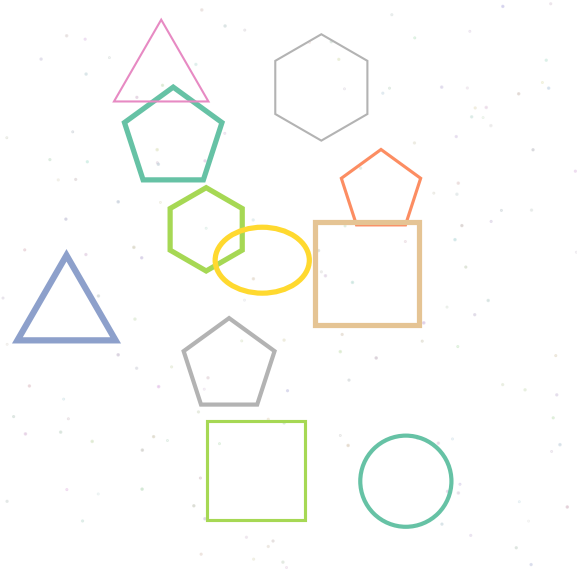[{"shape": "circle", "thickness": 2, "radius": 0.39, "center": [0.703, 0.166]}, {"shape": "pentagon", "thickness": 2.5, "radius": 0.44, "center": [0.3, 0.759]}, {"shape": "pentagon", "thickness": 1.5, "radius": 0.36, "center": [0.66, 0.668]}, {"shape": "triangle", "thickness": 3, "radius": 0.49, "center": [0.115, 0.459]}, {"shape": "triangle", "thickness": 1, "radius": 0.47, "center": [0.279, 0.871]}, {"shape": "hexagon", "thickness": 2.5, "radius": 0.36, "center": [0.357, 0.602]}, {"shape": "square", "thickness": 1.5, "radius": 0.43, "center": [0.444, 0.185]}, {"shape": "oval", "thickness": 2.5, "radius": 0.41, "center": [0.454, 0.549]}, {"shape": "square", "thickness": 2.5, "radius": 0.45, "center": [0.635, 0.525]}, {"shape": "hexagon", "thickness": 1, "radius": 0.46, "center": [0.556, 0.848]}, {"shape": "pentagon", "thickness": 2, "radius": 0.41, "center": [0.397, 0.366]}]